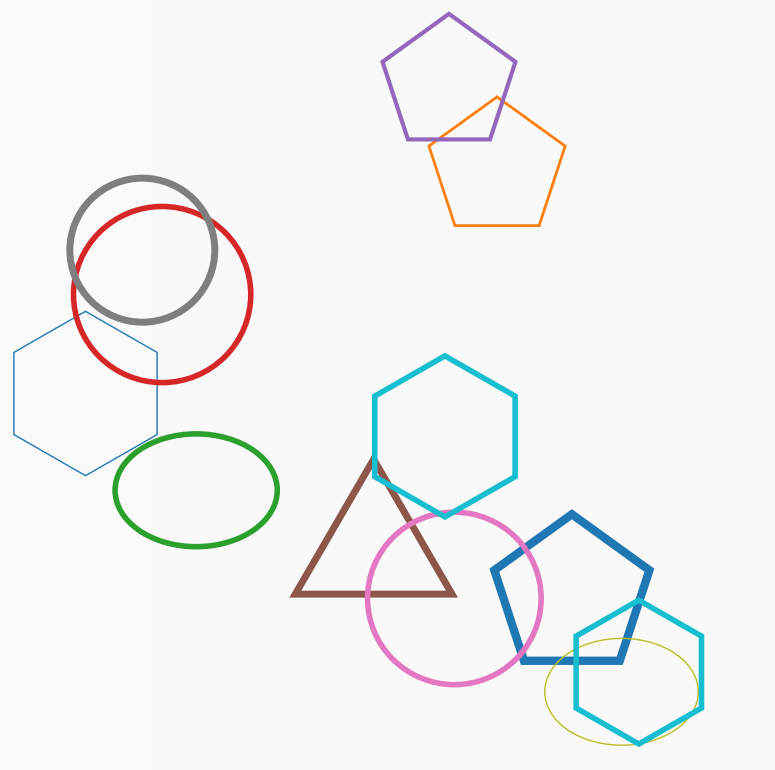[{"shape": "pentagon", "thickness": 3, "radius": 0.53, "center": [0.738, 0.227]}, {"shape": "hexagon", "thickness": 0.5, "radius": 0.53, "center": [0.11, 0.489]}, {"shape": "pentagon", "thickness": 1, "radius": 0.46, "center": [0.641, 0.782]}, {"shape": "oval", "thickness": 2, "radius": 0.52, "center": [0.253, 0.363]}, {"shape": "circle", "thickness": 2, "radius": 0.57, "center": [0.209, 0.617]}, {"shape": "pentagon", "thickness": 1.5, "radius": 0.45, "center": [0.579, 0.892]}, {"shape": "triangle", "thickness": 2.5, "radius": 0.58, "center": [0.482, 0.287]}, {"shape": "circle", "thickness": 2, "radius": 0.56, "center": [0.586, 0.223]}, {"shape": "circle", "thickness": 2.5, "radius": 0.47, "center": [0.184, 0.675]}, {"shape": "oval", "thickness": 0.5, "radius": 0.5, "center": [0.802, 0.102]}, {"shape": "hexagon", "thickness": 2, "radius": 0.47, "center": [0.824, 0.127]}, {"shape": "hexagon", "thickness": 2, "radius": 0.52, "center": [0.574, 0.433]}]